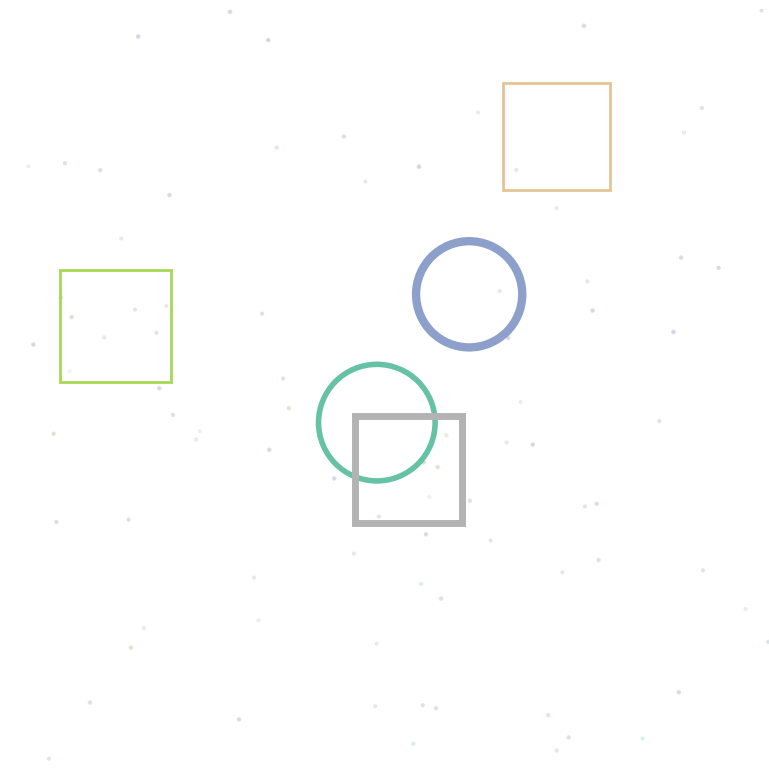[{"shape": "circle", "thickness": 2, "radius": 0.38, "center": [0.489, 0.451]}, {"shape": "circle", "thickness": 3, "radius": 0.34, "center": [0.609, 0.618]}, {"shape": "square", "thickness": 1, "radius": 0.36, "center": [0.15, 0.577]}, {"shape": "square", "thickness": 1, "radius": 0.35, "center": [0.722, 0.823]}, {"shape": "square", "thickness": 2.5, "radius": 0.35, "center": [0.531, 0.391]}]